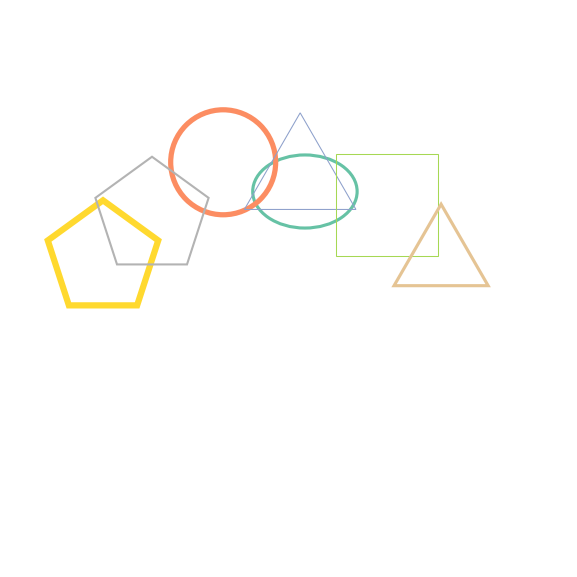[{"shape": "oval", "thickness": 1.5, "radius": 0.45, "center": [0.528, 0.668]}, {"shape": "circle", "thickness": 2.5, "radius": 0.45, "center": [0.386, 0.718]}, {"shape": "triangle", "thickness": 0.5, "radius": 0.56, "center": [0.52, 0.692]}, {"shape": "square", "thickness": 0.5, "radius": 0.44, "center": [0.67, 0.644]}, {"shape": "pentagon", "thickness": 3, "radius": 0.5, "center": [0.178, 0.552]}, {"shape": "triangle", "thickness": 1.5, "radius": 0.47, "center": [0.764, 0.551]}, {"shape": "pentagon", "thickness": 1, "radius": 0.52, "center": [0.263, 0.625]}]